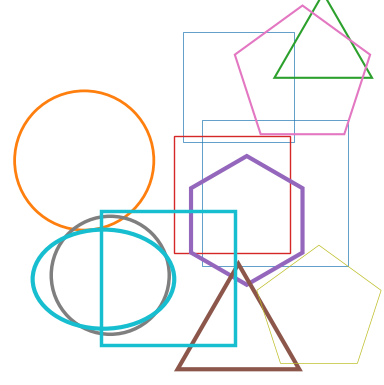[{"shape": "square", "thickness": 0.5, "radius": 0.72, "center": [0.62, 0.774]}, {"shape": "square", "thickness": 0.5, "radius": 0.95, "center": [0.714, 0.498]}, {"shape": "circle", "thickness": 2, "radius": 0.9, "center": [0.219, 0.583]}, {"shape": "triangle", "thickness": 1.5, "radius": 0.73, "center": [0.84, 0.871]}, {"shape": "square", "thickness": 1, "radius": 0.76, "center": [0.603, 0.494]}, {"shape": "hexagon", "thickness": 3, "radius": 0.84, "center": [0.641, 0.428]}, {"shape": "triangle", "thickness": 3, "radius": 0.91, "center": [0.619, 0.132]}, {"shape": "pentagon", "thickness": 1.5, "radius": 0.92, "center": [0.786, 0.801]}, {"shape": "circle", "thickness": 2.5, "radius": 0.77, "center": [0.286, 0.285]}, {"shape": "pentagon", "thickness": 0.5, "radius": 0.85, "center": [0.828, 0.193]}, {"shape": "oval", "thickness": 3, "radius": 0.92, "center": [0.269, 0.275]}, {"shape": "square", "thickness": 2.5, "radius": 0.87, "center": [0.436, 0.278]}]